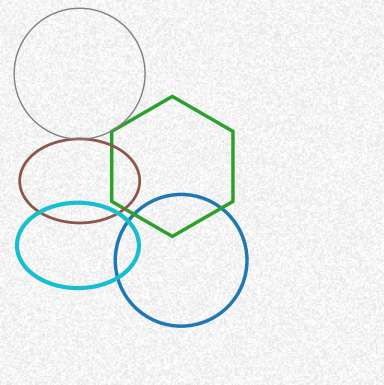[{"shape": "circle", "thickness": 2.5, "radius": 0.86, "center": [0.47, 0.324]}, {"shape": "hexagon", "thickness": 2.5, "radius": 0.91, "center": [0.448, 0.568]}, {"shape": "oval", "thickness": 2, "radius": 0.78, "center": [0.207, 0.53]}, {"shape": "circle", "thickness": 1, "radius": 0.85, "center": [0.207, 0.808]}, {"shape": "oval", "thickness": 3, "radius": 0.79, "center": [0.202, 0.363]}]